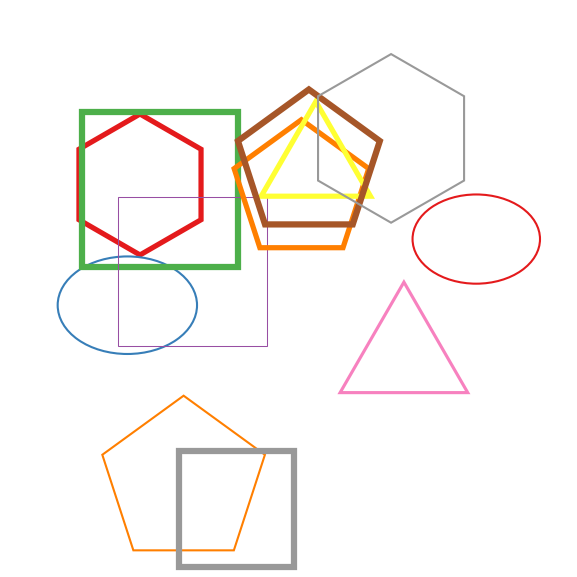[{"shape": "oval", "thickness": 1, "radius": 0.55, "center": [0.825, 0.585]}, {"shape": "hexagon", "thickness": 2.5, "radius": 0.61, "center": [0.242, 0.68]}, {"shape": "oval", "thickness": 1, "radius": 0.6, "center": [0.221, 0.471]}, {"shape": "square", "thickness": 3, "radius": 0.67, "center": [0.277, 0.671]}, {"shape": "square", "thickness": 0.5, "radius": 0.65, "center": [0.333, 0.53]}, {"shape": "pentagon", "thickness": 2.5, "radius": 0.61, "center": [0.522, 0.669]}, {"shape": "pentagon", "thickness": 1, "radius": 0.74, "center": [0.318, 0.166]}, {"shape": "triangle", "thickness": 2.5, "radius": 0.55, "center": [0.547, 0.714]}, {"shape": "pentagon", "thickness": 3, "radius": 0.65, "center": [0.535, 0.715]}, {"shape": "triangle", "thickness": 1.5, "radius": 0.64, "center": [0.699, 0.383]}, {"shape": "hexagon", "thickness": 1, "radius": 0.73, "center": [0.677, 0.759]}, {"shape": "square", "thickness": 3, "radius": 0.5, "center": [0.41, 0.117]}]